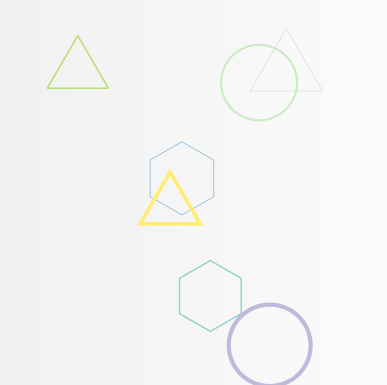[{"shape": "hexagon", "thickness": 1, "radius": 0.46, "center": [0.543, 0.231]}, {"shape": "circle", "thickness": 3, "radius": 0.53, "center": [0.696, 0.103]}, {"shape": "hexagon", "thickness": 0.5, "radius": 0.47, "center": [0.469, 0.537]}, {"shape": "triangle", "thickness": 1, "radius": 0.46, "center": [0.201, 0.816]}, {"shape": "triangle", "thickness": 0.5, "radius": 0.54, "center": [0.739, 0.818]}, {"shape": "circle", "thickness": 1.5, "radius": 0.49, "center": [0.669, 0.786]}, {"shape": "triangle", "thickness": 2.5, "radius": 0.45, "center": [0.439, 0.463]}]